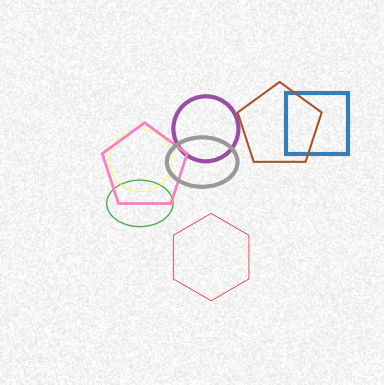[{"shape": "hexagon", "thickness": 0.5, "radius": 0.57, "center": [0.548, 0.332]}, {"shape": "square", "thickness": 3, "radius": 0.4, "center": [0.822, 0.679]}, {"shape": "oval", "thickness": 1, "radius": 0.43, "center": [0.363, 0.472]}, {"shape": "circle", "thickness": 3, "radius": 0.42, "center": [0.535, 0.665]}, {"shape": "circle", "thickness": 0.5, "radius": 0.4, "center": [0.366, 0.583]}, {"shape": "pentagon", "thickness": 1.5, "radius": 0.57, "center": [0.726, 0.672]}, {"shape": "pentagon", "thickness": 2, "radius": 0.58, "center": [0.376, 0.565]}, {"shape": "oval", "thickness": 3, "radius": 0.46, "center": [0.525, 0.579]}]